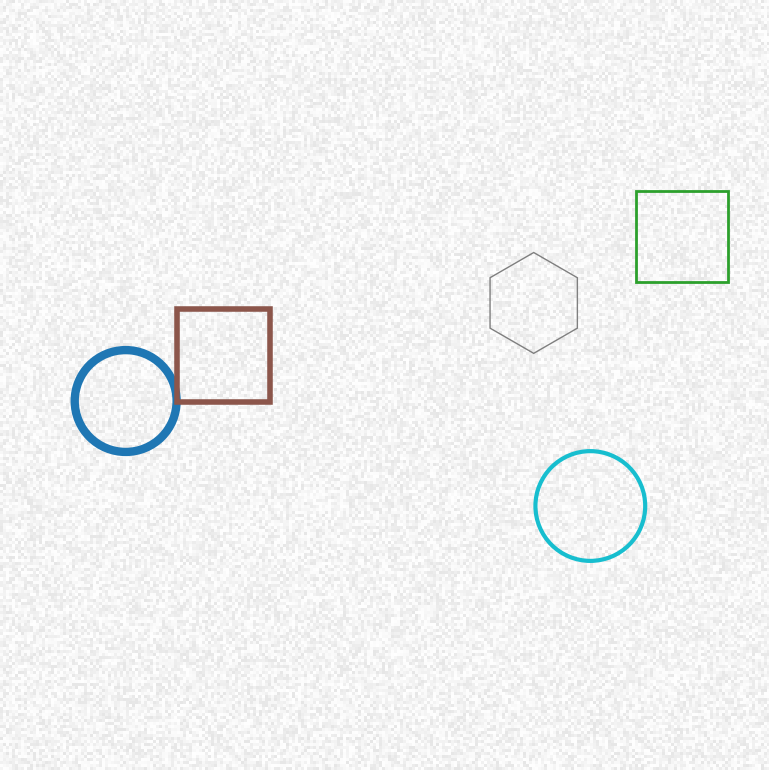[{"shape": "circle", "thickness": 3, "radius": 0.33, "center": [0.163, 0.479]}, {"shape": "square", "thickness": 1, "radius": 0.3, "center": [0.886, 0.693]}, {"shape": "square", "thickness": 2, "radius": 0.3, "center": [0.29, 0.538]}, {"shape": "hexagon", "thickness": 0.5, "radius": 0.33, "center": [0.693, 0.607]}, {"shape": "circle", "thickness": 1.5, "radius": 0.36, "center": [0.767, 0.343]}]